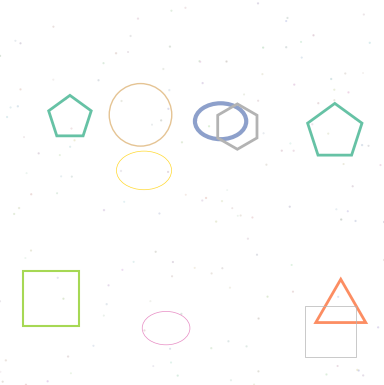[{"shape": "pentagon", "thickness": 2, "radius": 0.37, "center": [0.87, 0.657]}, {"shape": "pentagon", "thickness": 2, "radius": 0.29, "center": [0.182, 0.694]}, {"shape": "triangle", "thickness": 2, "radius": 0.37, "center": [0.885, 0.2]}, {"shape": "oval", "thickness": 3, "radius": 0.33, "center": [0.573, 0.685]}, {"shape": "oval", "thickness": 0.5, "radius": 0.31, "center": [0.431, 0.148]}, {"shape": "square", "thickness": 1.5, "radius": 0.36, "center": [0.132, 0.224]}, {"shape": "oval", "thickness": 0.5, "radius": 0.36, "center": [0.374, 0.557]}, {"shape": "circle", "thickness": 1, "radius": 0.41, "center": [0.365, 0.702]}, {"shape": "hexagon", "thickness": 2, "radius": 0.29, "center": [0.616, 0.671]}, {"shape": "square", "thickness": 0.5, "radius": 0.33, "center": [0.858, 0.139]}]